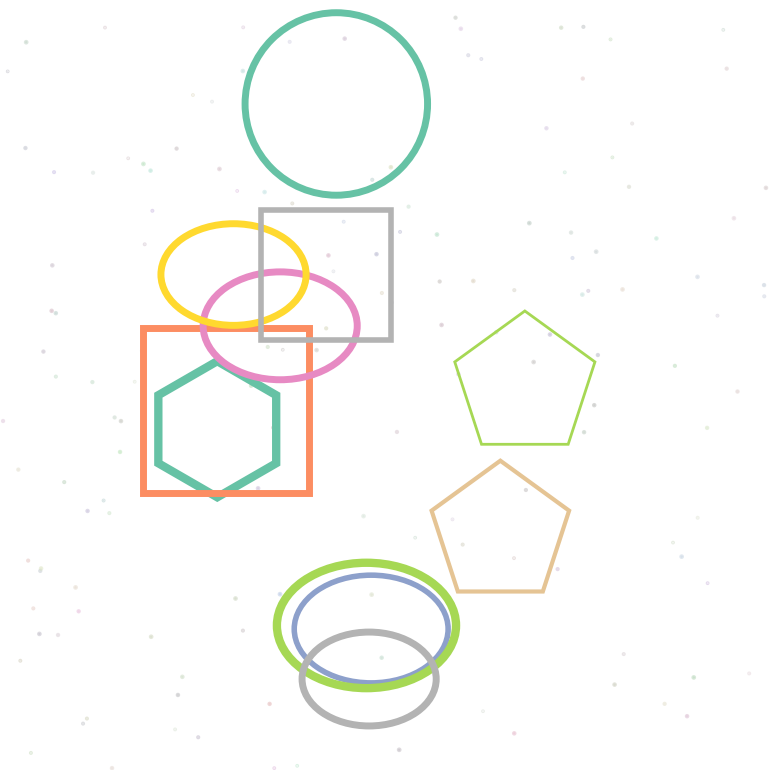[{"shape": "hexagon", "thickness": 3, "radius": 0.44, "center": [0.282, 0.443]}, {"shape": "circle", "thickness": 2.5, "radius": 0.59, "center": [0.437, 0.865]}, {"shape": "square", "thickness": 2.5, "radius": 0.54, "center": [0.294, 0.467]}, {"shape": "oval", "thickness": 2, "radius": 0.5, "center": [0.482, 0.183]}, {"shape": "oval", "thickness": 2.5, "radius": 0.5, "center": [0.364, 0.577]}, {"shape": "oval", "thickness": 3, "radius": 0.58, "center": [0.476, 0.188]}, {"shape": "pentagon", "thickness": 1, "radius": 0.48, "center": [0.682, 0.5]}, {"shape": "oval", "thickness": 2.5, "radius": 0.47, "center": [0.303, 0.643]}, {"shape": "pentagon", "thickness": 1.5, "radius": 0.47, "center": [0.65, 0.308]}, {"shape": "oval", "thickness": 2.5, "radius": 0.44, "center": [0.479, 0.118]}, {"shape": "square", "thickness": 2, "radius": 0.42, "center": [0.423, 0.643]}]